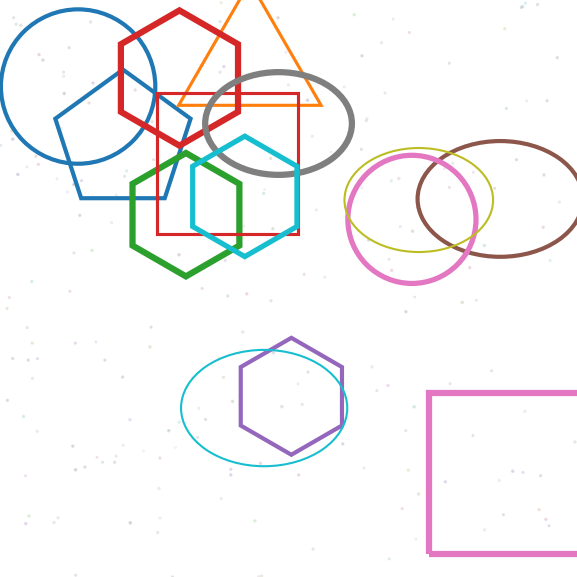[{"shape": "circle", "thickness": 2, "radius": 0.67, "center": [0.135, 0.849]}, {"shape": "pentagon", "thickness": 2, "radius": 0.62, "center": [0.213, 0.756]}, {"shape": "triangle", "thickness": 1.5, "radius": 0.71, "center": [0.433, 0.888]}, {"shape": "hexagon", "thickness": 3, "radius": 0.53, "center": [0.322, 0.627]}, {"shape": "hexagon", "thickness": 3, "radius": 0.59, "center": [0.311, 0.864]}, {"shape": "square", "thickness": 1.5, "radius": 0.61, "center": [0.394, 0.716]}, {"shape": "hexagon", "thickness": 2, "radius": 0.51, "center": [0.505, 0.313]}, {"shape": "oval", "thickness": 2, "radius": 0.72, "center": [0.866, 0.655]}, {"shape": "square", "thickness": 3, "radius": 0.7, "center": [0.882, 0.179]}, {"shape": "circle", "thickness": 2.5, "radius": 0.55, "center": [0.713, 0.619]}, {"shape": "oval", "thickness": 3, "radius": 0.64, "center": [0.482, 0.785]}, {"shape": "oval", "thickness": 1, "radius": 0.64, "center": [0.725, 0.653]}, {"shape": "hexagon", "thickness": 2.5, "radius": 0.52, "center": [0.424, 0.659]}, {"shape": "oval", "thickness": 1, "radius": 0.72, "center": [0.457, 0.293]}]